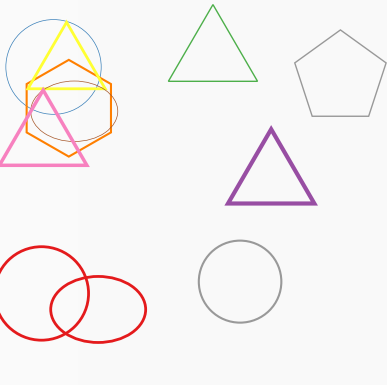[{"shape": "circle", "thickness": 2, "radius": 0.61, "center": [0.107, 0.238]}, {"shape": "oval", "thickness": 2, "radius": 0.61, "center": [0.253, 0.196]}, {"shape": "circle", "thickness": 0.5, "radius": 0.62, "center": [0.138, 0.826]}, {"shape": "triangle", "thickness": 1, "radius": 0.66, "center": [0.55, 0.855]}, {"shape": "triangle", "thickness": 3, "radius": 0.64, "center": [0.7, 0.536]}, {"shape": "hexagon", "thickness": 1.5, "radius": 0.63, "center": [0.178, 0.719]}, {"shape": "triangle", "thickness": 2, "radius": 0.58, "center": [0.172, 0.827]}, {"shape": "oval", "thickness": 0.5, "radius": 0.56, "center": [0.192, 0.711]}, {"shape": "triangle", "thickness": 2.5, "radius": 0.65, "center": [0.111, 0.636]}, {"shape": "pentagon", "thickness": 1, "radius": 0.62, "center": [0.879, 0.798]}, {"shape": "circle", "thickness": 1.5, "radius": 0.53, "center": [0.62, 0.268]}]